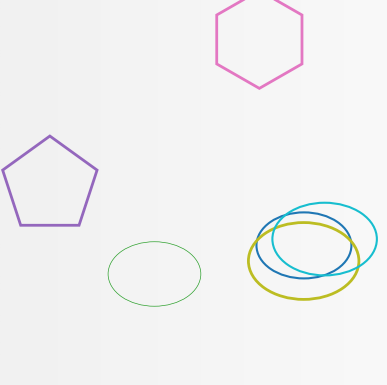[{"shape": "oval", "thickness": 1.5, "radius": 0.61, "center": [0.784, 0.363]}, {"shape": "oval", "thickness": 0.5, "radius": 0.6, "center": [0.399, 0.288]}, {"shape": "pentagon", "thickness": 2, "radius": 0.64, "center": [0.129, 0.519]}, {"shape": "hexagon", "thickness": 2, "radius": 0.64, "center": [0.669, 0.897]}, {"shape": "oval", "thickness": 2, "radius": 0.71, "center": [0.784, 0.322]}, {"shape": "oval", "thickness": 1.5, "radius": 0.67, "center": [0.838, 0.379]}]